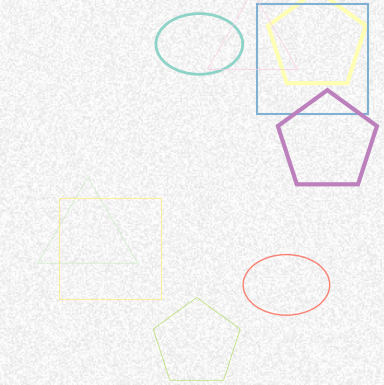[{"shape": "oval", "thickness": 2, "radius": 0.56, "center": [0.518, 0.886]}, {"shape": "pentagon", "thickness": 3, "radius": 0.67, "center": [0.823, 0.892]}, {"shape": "oval", "thickness": 1, "radius": 0.56, "center": [0.744, 0.26]}, {"shape": "square", "thickness": 1.5, "radius": 0.72, "center": [0.812, 0.847]}, {"shape": "pentagon", "thickness": 0.5, "radius": 0.59, "center": [0.511, 0.109]}, {"shape": "triangle", "thickness": 0.5, "radius": 0.68, "center": [0.656, 0.887]}, {"shape": "pentagon", "thickness": 3, "radius": 0.68, "center": [0.85, 0.631]}, {"shape": "triangle", "thickness": 0.5, "radius": 0.75, "center": [0.228, 0.391]}, {"shape": "square", "thickness": 0.5, "radius": 0.66, "center": [0.286, 0.355]}]